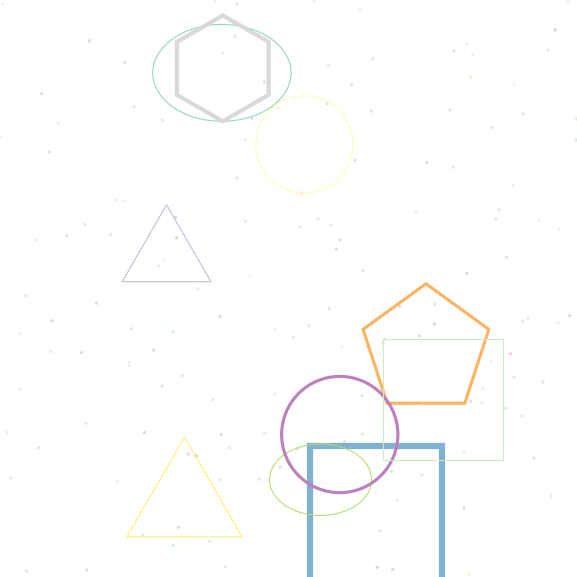[{"shape": "oval", "thickness": 0.5, "radius": 0.6, "center": [0.384, 0.873]}, {"shape": "circle", "thickness": 0.5, "radius": 0.42, "center": [0.527, 0.749]}, {"shape": "triangle", "thickness": 0.5, "radius": 0.44, "center": [0.288, 0.556]}, {"shape": "square", "thickness": 3, "radius": 0.57, "center": [0.651, 0.112]}, {"shape": "pentagon", "thickness": 1.5, "radius": 0.57, "center": [0.738, 0.393]}, {"shape": "oval", "thickness": 0.5, "radius": 0.44, "center": [0.555, 0.169]}, {"shape": "hexagon", "thickness": 2, "radius": 0.46, "center": [0.386, 0.881]}, {"shape": "circle", "thickness": 1.5, "radius": 0.5, "center": [0.588, 0.247]}, {"shape": "square", "thickness": 0.5, "radius": 0.52, "center": [0.767, 0.307]}, {"shape": "triangle", "thickness": 0.5, "radius": 0.58, "center": [0.32, 0.127]}]